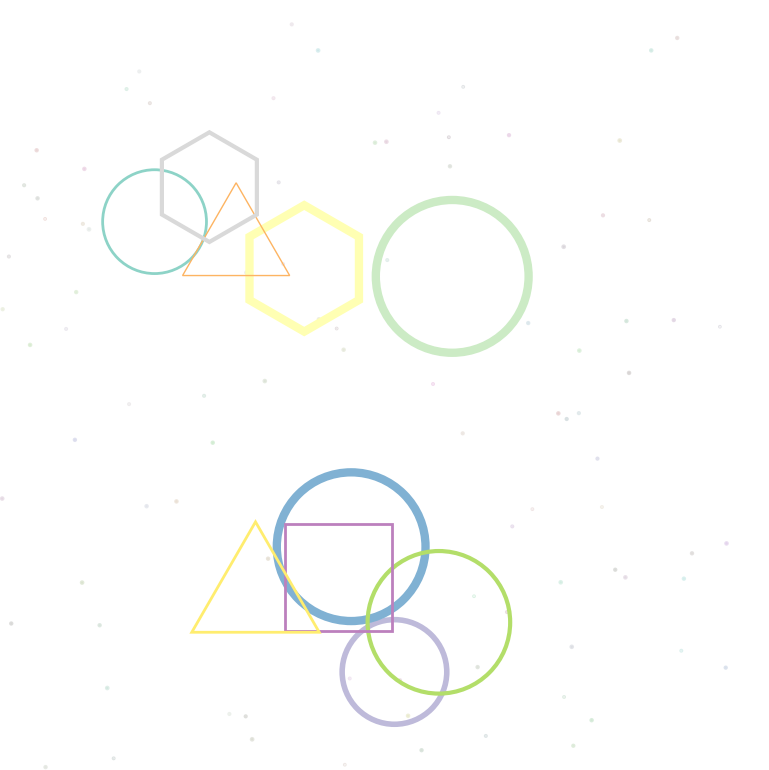[{"shape": "circle", "thickness": 1, "radius": 0.34, "center": [0.201, 0.712]}, {"shape": "hexagon", "thickness": 3, "radius": 0.41, "center": [0.395, 0.651]}, {"shape": "circle", "thickness": 2, "radius": 0.34, "center": [0.512, 0.127]}, {"shape": "circle", "thickness": 3, "radius": 0.48, "center": [0.456, 0.29]}, {"shape": "triangle", "thickness": 0.5, "radius": 0.4, "center": [0.307, 0.682]}, {"shape": "circle", "thickness": 1.5, "radius": 0.46, "center": [0.57, 0.192]}, {"shape": "hexagon", "thickness": 1.5, "radius": 0.36, "center": [0.272, 0.757]}, {"shape": "square", "thickness": 1, "radius": 0.35, "center": [0.44, 0.25]}, {"shape": "circle", "thickness": 3, "radius": 0.5, "center": [0.587, 0.641]}, {"shape": "triangle", "thickness": 1, "radius": 0.48, "center": [0.332, 0.227]}]